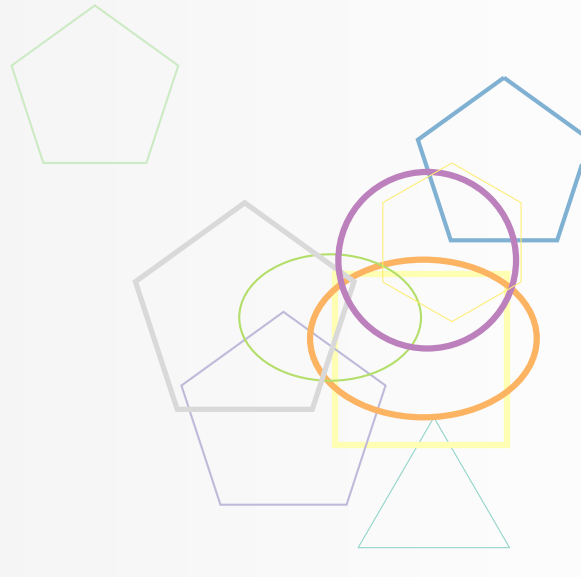[{"shape": "triangle", "thickness": 0.5, "radius": 0.75, "center": [0.746, 0.126]}, {"shape": "square", "thickness": 3, "radius": 0.74, "center": [0.725, 0.377]}, {"shape": "pentagon", "thickness": 1, "radius": 0.92, "center": [0.488, 0.275]}, {"shape": "pentagon", "thickness": 2, "radius": 0.78, "center": [0.867, 0.709]}, {"shape": "oval", "thickness": 3, "radius": 0.98, "center": [0.728, 0.413]}, {"shape": "oval", "thickness": 1, "radius": 0.78, "center": [0.568, 0.449]}, {"shape": "pentagon", "thickness": 2.5, "radius": 0.99, "center": [0.421, 0.45]}, {"shape": "circle", "thickness": 3, "radius": 0.76, "center": [0.735, 0.549]}, {"shape": "pentagon", "thickness": 1, "radius": 0.75, "center": [0.163, 0.839]}, {"shape": "hexagon", "thickness": 0.5, "radius": 0.69, "center": [0.778, 0.579]}]